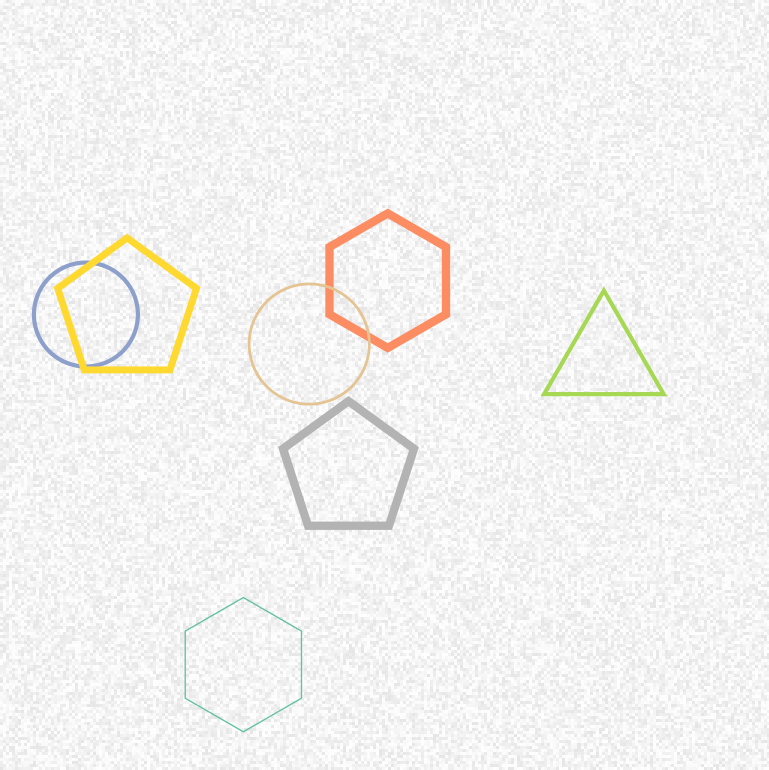[{"shape": "hexagon", "thickness": 0.5, "radius": 0.44, "center": [0.316, 0.137]}, {"shape": "hexagon", "thickness": 3, "radius": 0.44, "center": [0.504, 0.636]}, {"shape": "circle", "thickness": 1.5, "radius": 0.34, "center": [0.112, 0.592]}, {"shape": "triangle", "thickness": 1.5, "radius": 0.45, "center": [0.784, 0.533]}, {"shape": "pentagon", "thickness": 2.5, "radius": 0.47, "center": [0.165, 0.596]}, {"shape": "circle", "thickness": 1, "radius": 0.39, "center": [0.402, 0.553]}, {"shape": "pentagon", "thickness": 3, "radius": 0.45, "center": [0.453, 0.39]}]